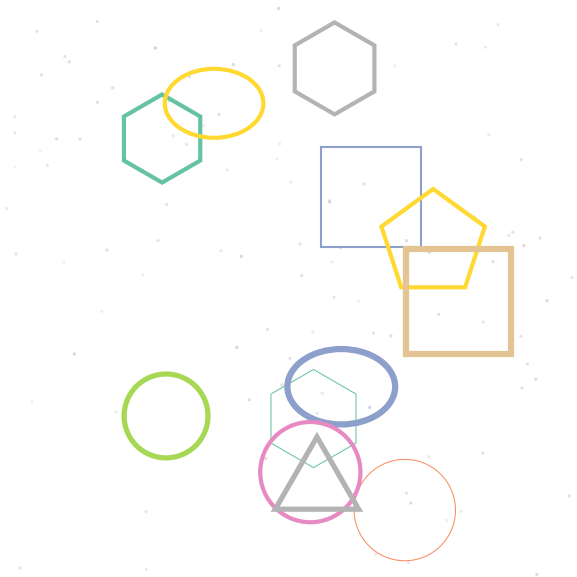[{"shape": "hexagon", "thickness": 0.5, "radius": 0.42, "center": [0.543, 0.274]}, {"shape": "hexagon", "thickness": 2, "radius": 0.38, "center": [0.281, 0.759]}, {"shape": "circle", "thickness": 0.5, "radius": 0.44, "center": [0.701, 0.116]}, {"shape": "oval", "thickness": 3, "radius": 0.47, "center": [0.591, 0.329]}, {"shape": "square", "thickness": 1, "radius": 0.43, "center": [0.642, 0.658]}, {"shape": "circle", "thickness": 2, "radius": 0.43, "center": [0.537, 0.182]}, {"shape": "circle", "thickness": 2.5, "radius": 0.36, "center": [0.288, 0.279]}, {"shape": "pentagon", "thickness": 2, "radius": 0.47, "center": [0.75, 0.578]}, {"shape": "oval", "thickness": 2, "radius": 0.43, "center": [0.371, 0.82]}, {"shape": "square", "thickness": 3, "radius": 0.45, "center": [0.794, 0.477]}, {"shape": "triangle", "thickness": 2.5, "radius": 0.42, "center": [0.549, 0.159]}, {"shape": "hexagon", "thickness": 2, "radius": 0.4, "center": [0.579, 0.881]}]